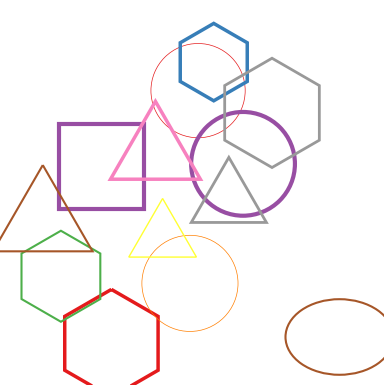[{"shape": "circle", "thickness": 0.5, "radius": 0.61, "center": [0.514, 0.765]}, {"shape": "hexagon", "thickness": 2.5, "radius": 0.7, "center": [0.289, 0.108]}, {"shape": "hexagon", "thickness": 2.5, "radius": 0.5, "center": [0.555, 0.839]}, {"shape": "hexagon", "thickness": 1.5, "radius": 0.59, "center": [0.158, 0.282]}, {"shape": "circle", "thickness": 3, "radius": 0.67, "center": [0.631, 0.574]}, {"shape": "square", "thickness": 3, "radius": 0.55, "center": [0.264, 0.568]}, {"shape": "circle", "thickness": 0.5, "radius": 0.62, "center": [0.493, 0.264]}, {"shape": "triangle", "thickness": 1, "radius": 0.51, "center": [0.422, 0.383]}, {"shape": "triangle", "thickness": 1.5, "radius": 0.75, "center": [0.111, 0.422]}, {"shape": "oval", "thickness": 1.5, "radius": 0.7, "center": [0.882, 0.125]}, {"shape": "triangle", "thickness": 2.5, "radius": 0.67, "center": [0.404, 0.602]}, {"shape": "hexagon", "thickness": 2, "radius": 0.71, "center": [0.707, 0.707]}, {"shape": "triangle", "thickness": 2, "radius": 0.56, "center": [0.594, 0.479]}]